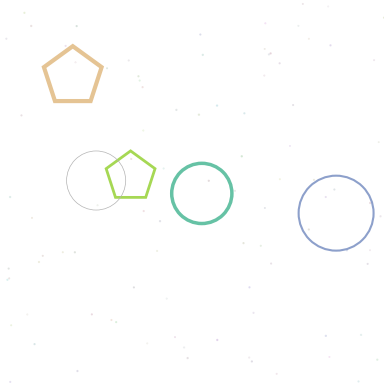[{"shape": "circle", "thickness": 2.5, "radius": 0.39, "center": [0.524, 0.498]}, {"shape": "circle", "thickness": 1.5, "radius": 0.49, "center": [0.873, 0.446]}, {"shape": "pentagon", "thickness": 2, "radius": 0.33, "center": [0.339, 0.541]}, {"shape": "pentagon", "thickness": 3, "radius": 0.39, "center": [0.189, 0.801]}, {"shape": "circle", "thickness": 0.5, "radius": 0.38, "center": [0.25, 0.531]}]